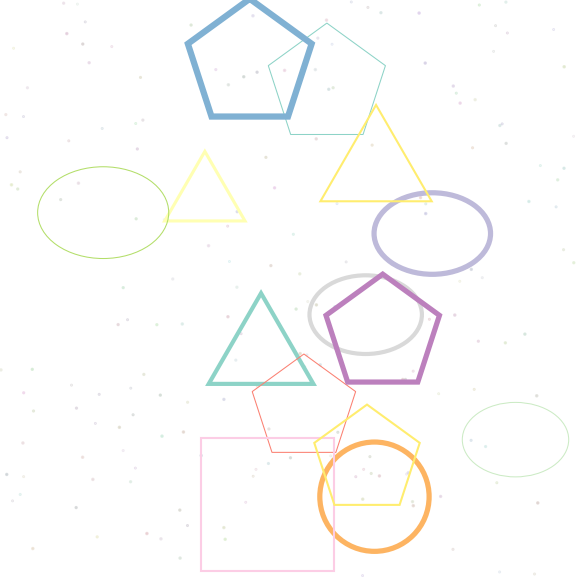[{"shape": "triangle", "thickness": 2, "radius": 0.52, "center": [0.452, 0.387]}, {"shape": "pentagon", "thickness": 0.5, "radius": 0.53, "center": [0.566, 0.853]}, {"shape": "triangle", "thickness": 1.5, "radius": 0.4, "center": [0.355, 0.657]}, {"shape": "oval", "thickness": 2.5, "radius": 0.5, "center": [0.749, 0.595]}, {"shape": "pentagon", "thickness": 0.5, "radius": 0.47, "center": [0.526, 0.292]}, {"shape": "pentagon", "thickness": 3, "radius": 0.56, "center": [0.432, 0.889]}, {"shape": "circle", "thickness": 2.5, "radius": 0.47, "center": [0.648, 0.139]}, {"shape": "oval", "thickness": 0.5, "radius": 0.57, "center": [0.179, 0.631]}, {"shape": "square", "thickness": 1, "radius": 0.57, "center": [0.463, 0.125]}, {"shape": "oval", "thickness": 2, "radius": 0.49, "center": [0.633, 0.454]}, {"shape": "pentagon", "thickness": 2.5, "radius": 0.52, "center": [0.663, 0.421]}, {"shape": "oval", "thickness": 0.5, "radius": 0.46, "center": [0.893, 0.238]}, {"shape": "triangle", "thickness": 1, "radius": 0.56, "center": [0.651, 0.706]}, {"shape": "pentagon", "thickness": 1, "radius": 0.48, "center": [0.636, 0.203]}]